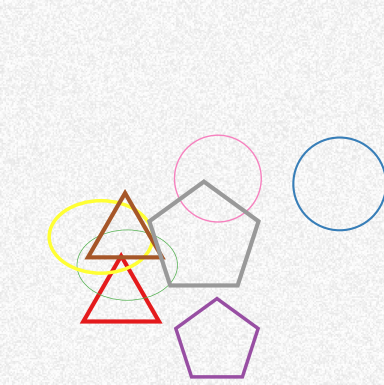[{"shape": "triangle", "thickness": 3, "radius": 0.57, "center": [0.315, 0.222]}, {"shape": "circle", "thickness": 1.5, "radius": 0.6, "center": [0.882, 0.522]}, {"shape": "oval", "thickness": 0.5, "radius": 0.65, "center": [0.331, 0.311]}, {"shape": "pentagon", "thickness": 2.5, "radius": 0.56, "center": [0.564, 0.112]}, {"shape": "oval", "thickness": 2.5, "radius": 0.67, "center": [0.262, 0.385]}, {"shape": "triangle", "thickness": 3, "radius": 0.56, "center": [0.325, 0.387]}, {"shape": "circle", "thickness": 1, "radius": 0.56, "center": [0.566, 0.536]}, {"shape": "pentagon", "thickness": 3, "radius": 0.75, "center": [0.53, 0.379]}]